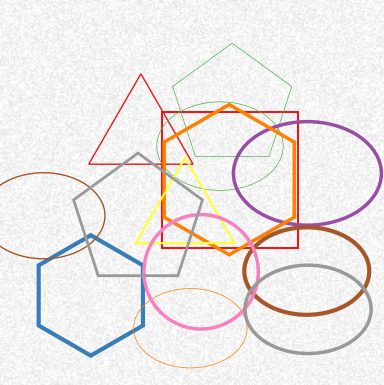[{"shape": "triangle", "thickness": 1, "radius": 0.78, "center": [0.366, 0.652]}, {"shape": "square", "thickness": 1.5, "radius": 0.88, "center": [0.597, 0.533]}, {"shape": "hexagon", "thickness": 3, "radius": 0.78, "center": [0.236, 0.233]}, {"shape": "oval", "thickness": 0.5, "radius": 0.82, "center": [0.571, 0.621]}, {"shape": "pentagon", "thickness": 0.5, "radius": 0.81, "center": [0.603, 0.725]}, {"shape": "oval", "thickness": 2.5, "radius": 0.96, "center": [0.798, 0.55]}, {"shape": "oval", "thickness": 0.5, "radius": 0.74, "center": [0.494, 0.147]}, {"shape": "hexagon", "thickness": 2.5, "radius": 0.98, "center": [0.595, 0.533]}, {"shape": "triangle", "thickness": 1.5, "radius": 0.74, "center": [0.481, 0.443]}, {"shape": "oval", "thickness": 3, "radius": 0.81, "center": [0.797, 0.296]}, {"shape": "oval", "thickness": 1, "radius": 0.8, "center": [0.113, 0.44]}, {"shape": "circle", "thickness": 2.5, "radius": 0.74, "center": [0.522, 0.294]}, {"shape": "oval", "thickness": 2.5, "radius": 0.82, "center": [0.8, 0.196]}, {"shape": "pentagon", "thickness": 2, "radius": 0.88, "center": [0.359, 0.426]}]